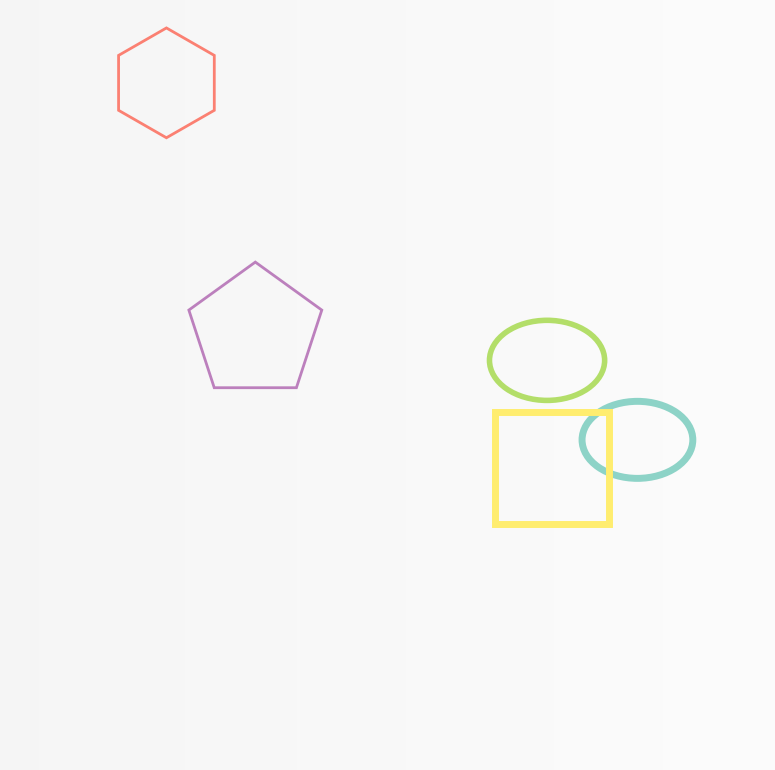[{"shape": "oval", "thickness": 2.5, "radius": 0.36, "center": [0.822, 0.429]}, {"shape": "hexagon", "thickness": 1, "radius": 0.36, "center": [0.215, 0.892]}, {"shape": "oval", "thickness": 2, "radius": 0.37, "center": [0.706, 0.532]}, {"shape": "pentagon", "thickness": 1, "radius": 0.45, "center": [0.329, 0.569]}, {"shape": "square", "thickness": 2.5, "radius": 0.37, "center": [0.712, 0.392]}]